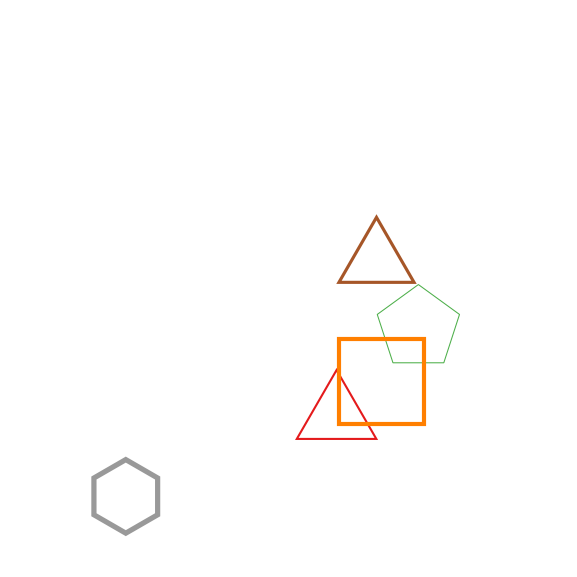[{"shape": "triangle", "thickness": 1, "radius": 0.4, "center": [0.583, 0.279]}, {"shape": "pentagon", "thickness": 0.5, "radius": 0.37, "center": [0.724, 0.432]}, {"shape": "square", "thickness": 2, "radius": 0.36, "center": [0.66, 0.339]}, {"shape": "triangle", "thickness": 1.5, "radius": 0.38, "center": [0.652, 0.548]}, {"shape": "hexagon", "thickness": 2.5, "radius": 0.32, "center": [0.218, 0.14]}]